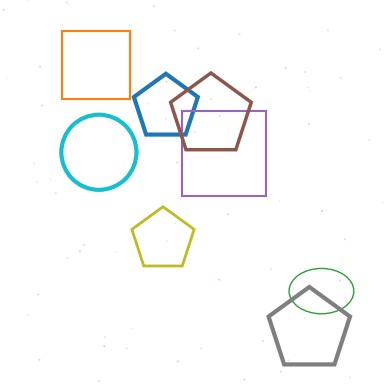[{"shape": "pentagon", "thickness": 3, "radius": 0.44, "center": [0.431, 0.721]}, {"shape": "square", "thickness": 1.5, "radius": 0.44, "center": [0.249, 0.831]}, {"shape": "oval", "thickness": 1, "radius": 0.42, "center": [0.835, 0.244]}, {"shape": "square", "thickness": 1.5, "radius": 0.55, "center": [0.582, 0.601]}, {"shape": "pentagon", "thickness": 2.5, "radius": 0.55, "center": [0.548, 0.7]}, {"shape": "pentagon", "thickness": 3, "radius": 0.56, "center": [0.803, 0.143]}, {"shape": "pentagon", "thickness": 2, "radius": 0.43, "center": [0.423, 0.378]}, {"shape": "circle", "thickness": 3, "radius": 0.49, "center": [0.257, 0.604]}]